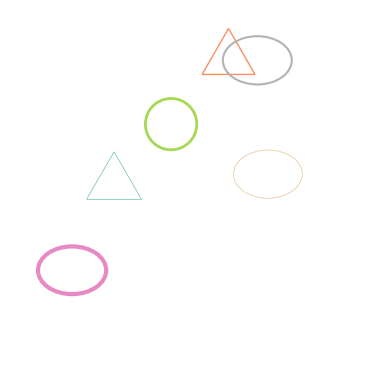[{"shape": "triangle", "thickness": 0.5, "radius": 0.41, "center": [0.296, 0.523]}, {"shape": "triangle", "thickness": 1, "radius": 0.4, "center": [0.594, 0.846]}, {"shape": "oval", "thickness": 3, "radius": 0.44, "center": [0.187, 0.298]}, {"shape": "circle", "thickness": 2, "radius": 0.33, "center": [0.444, 0.678]}, {"shape": "oval", "thickness": 0.5, "radius": 0.45, "center": [0.696, 0.548]}, {"shape": "oval", "thickness": 1.5, "radius": 0.45, "center": [0.668, 0.843]}]